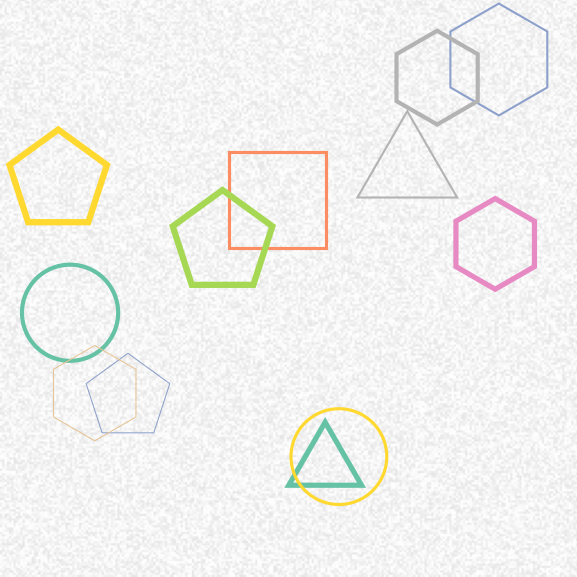[{"shape": "circle", "thickness": 2, "radius": 0.42, "center": [0.121, 0.458]}, {"shape": "triangle", "thickness": 2.5, "radius": 0.36, "center": [0.563, 0.195]}, {"shape": "square", "thickness": 1.5, "radius": 0.42, "center": [0.48, 0.653]}, {"shape": "pentagon", "thickness": 0.5, "radius": 0.38, "center": [0.222, 0.311]}, {"shape": "hexagon", "thickness": 1, "radius": 0.48, "center": [0.864, 0.896]}, {"shape": "hexagon", "thickness": 2.5, "radius": 0.39, "center": [0.857, 0.577]}, {"shape": "pentagon", "thickness": 3, "radius": 0.45, "center": [0.385, 0.579]}, {"shape": "circle", "thickness": 1.5, "radius": 0.41, "center": [0.587, 0.208]}, {"shape": "pentagon", "thickness": 3, "radius": 0.44, "center": [0.101, 0.686]}, {"shape": "hexagon", "thickness": 0.5, "radius": 0.41, "center": [0.164, 0.318]}, {"shape": "triangle", "thickness": 1, "radius": 0.5, "center": [0.705, 0.707]}, {"shape": "hexagon", "thickness": 2, "radius": 0.41, "center": [0.757, 0.865]}]